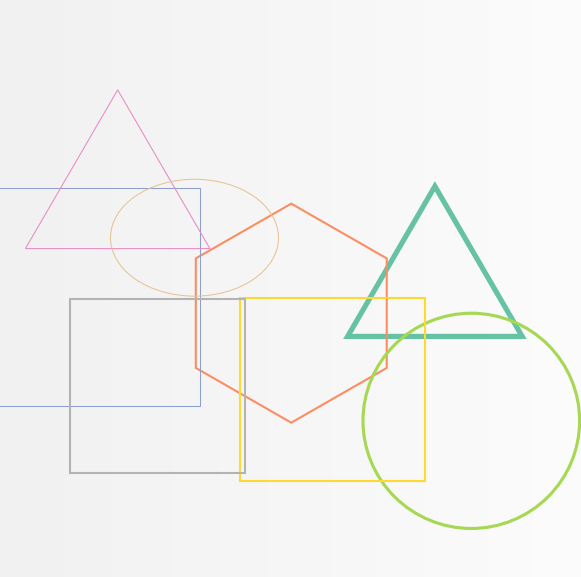[{"shape": "triangle", "thickness": 2.5, "radius": 0.87, "center": [0.748, 0.503]}, {"shape": "hexagon", "thickness": 1, "radius": 0.95, "center": [0.501, 0.457]}, {"shape": "square", "thickness": 0.5, "radius": 0.94, "center": [0.155, 0.485]}, {"shape": "triangle", "thickness": 0.5, "radius": 0.92, "center": [0.202, 0.66]}, {"shape": "circle", "thickness": 1.5, "radius": 0.93, "center": [0.811, 0.27]}, {"shape": "square", "thickness": 1, "radius": 0.79, "center": [0.572, 0.325]}, {"shape": "oval", "thickness": 0.5, "radius": 0.72, "center": [0.335, 0.588]}, {"shape": "square", "thickness": 1, "radius": 0.75, "center": [0.271, 0.33]}]